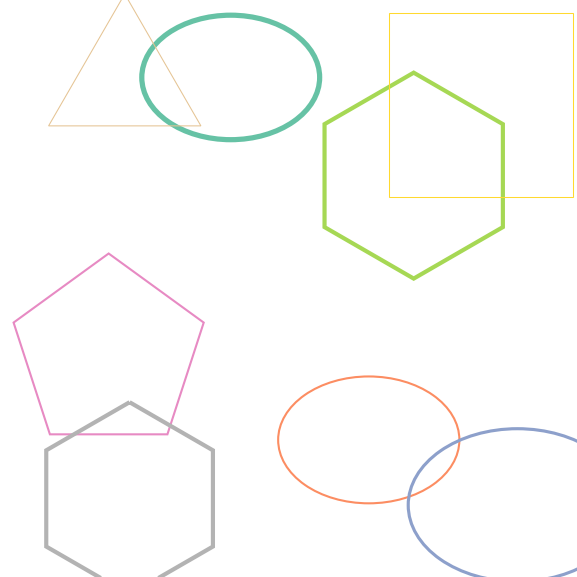[{"shape": "oval", "thickness": 2.5, "radius": 0.77, "center": [0.4, 0.865]}, {"shape": "oval", "thickness": 1, "radius": 0.78, "center": [0.639, 0.237]}, {"shape": "oval", "thickness": 1.5, "radius": 0.95, "center": [0.896, 0.124]}, {"shape": "pentagon", "thickness": 1, "radius": 0.87, "center": [0.188, 0.387]}, {"shape": "hexagon", "thickness": 2, "radius": 0.89, "center": [0.716, 0.695]}, {"shape": "square", "thickness": 0.5, "radius": 0.8, "center": [0.833, 0.818]}, {"shape": "triangle", "thickness": 0.5, "radius": 0.76, "center": [0.216, 0.857]}, {"shape": "hexagon", "thickness": 2, "radius": 0.83, "center": [0.224, 0.136]}]